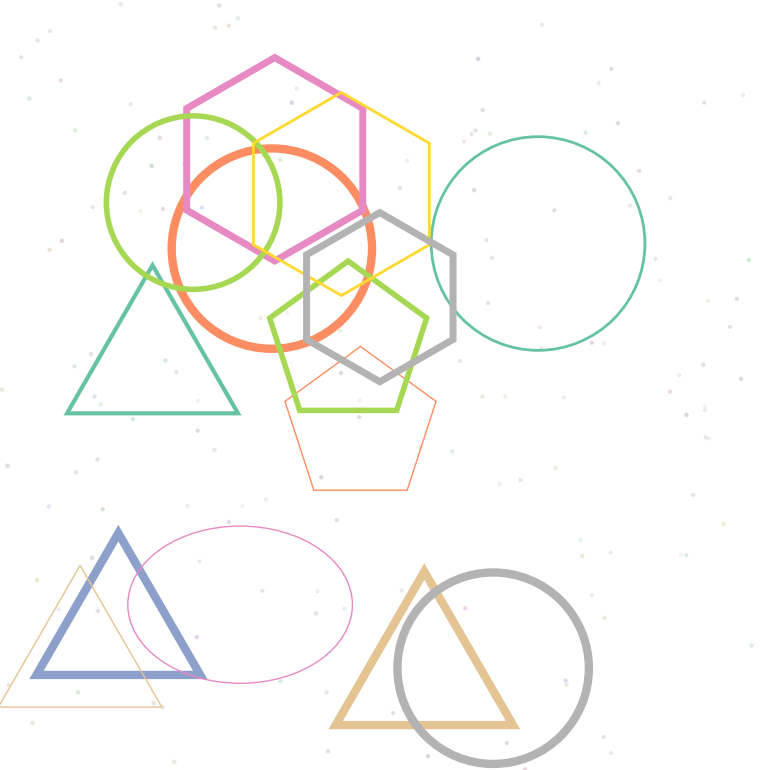[{"shape": "triangle", "thickness": 1.5, "radius": 0.64, "center": [0.198, 0.527]}, {"shape": "circle", "thickness": 1, "radius": 0.69, "center": [0.699, 0.684]}, {"shape": "circle", "thickness": 3, "radius": 0.65, "center": [0.353, 0.677]}, {"shape": "pentagon", "thickness": 0.5, "radius": 0.52, "center": [0.468, 0.447]}, {"shape": "triangle", "thickness": 3, "radius": 0.61, "center": [0.154, 0.185]}, {"shape": "oval", "thickness": 0.5, "radius": 0.73, "center": [0.312, 0.215]}, {"shape": "hexagon", "thickness": 2.5, "radius": 0.66, "center": [0.357, 0.793]}, {"shape": "circle", "thickness": 2, "radius": 0.56, "center": [0.251, 0.737]}, {"shape": "pentagon", "thickness": 2, "radius": 0.54, "center": [0.452, 0.554]}, {"shape": "hexagon", "thickness": 1, "radius": 0.66, "center": [0.443, 0.748]}, {"shape": "triangle", "thickness": 0.5, "radius": 0.61, "center": [0.104, 0.143]}, {"shape": "triangle", "thickness": 3, "radius": 0.66, "center": [0.551, 0.125]}, {"shape": "hexagon", "thickness": 2.5, "radius": 0.55, "center": [0.493, 0.614]}, {"shape": "circle", "thickness": 3, "radius": 0.62, "center": [0.64, 0.132]}]